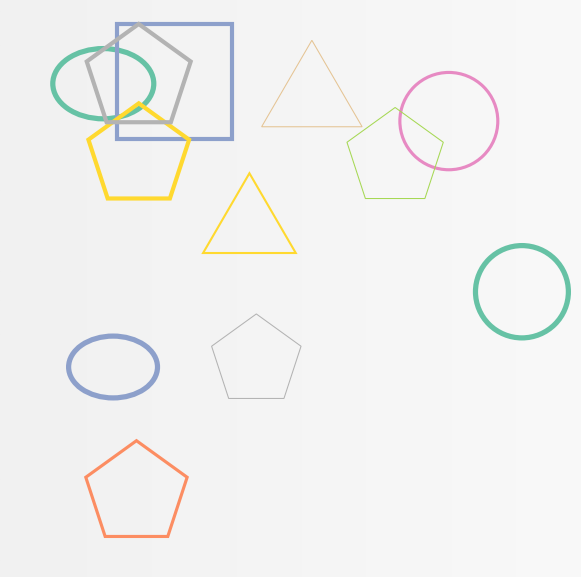[{"shape": "oval", "thickness": 2.5, "radius": 0.43, "center": [0.178, 0.854]}, {"shape": "circle", "thickness": 2.5, "radius": 0.4, "center": [0.898, 0.494]}, {"shape": "pentagon", "thickness": 1.5, "radius": 0.46, "center": [0.235, 0.144]}, {"shape": "square", "thickness": 2, "radius": 0.5, "center": [0.3, 0.858]}, {"shape": "oval", "thickness": 2.5, "radius": 0.38, "center": [0.195, 0.364]}, {"shape": "circle", "thickness": 1.5, "radius": 0.42, "center": [0.772, 0.789]}, {"shape": "pentagon", "thickness": 0.5, "radius": 0.44, "center": [0.68, 0.726]}, {"shape": "pentagon", "thickness": 2, "radius": 0.46, "center": [0.239, 0.729]}, {"shape": "triangle", "thickness": 1, "radius": 0.46, "center": [0.429, 0.607]}, {"shape": "triangle", "thickness": 0.5, "radius": 0.5, "center": [0.537, 0.83]}, {"shape": "pentagon", "thickness": 2, "radius": 0.47, "center": [0.239, 0.864]}, {"shape": "pentagon", "thickness": 0.5, "radius": 0.4, "center": [0.441, 0.375]}]